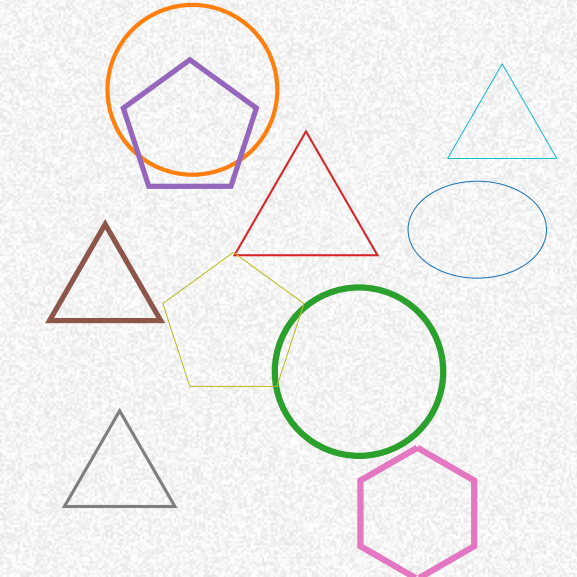[{"shape": "oval", "thickness": 0.5, "radius": 0.6, "center": [0.826, 0.601]}, {"shape": "circle", "thickness": 2, "radius": 0.74, "center": [0.333, 0.844]}, {"shape": "circle", "thickness": 3, "radius": 0.73, "center": [0.622, 0.356]}, {"shape": "triangle", "thickness": 1, "radius": 0.71, "center": [0.53, 0.629]}, {"shape": "pentagon", "thickness": 2.5, "radius": 0.61, "center": [0.329, 0.775]}, {"shape": "triangle", "thickness": 2.5, "radius": 0.56, "center": [0.182, 0.5]}, {"shape": "hexagon", "thickness": 3, "radius": 0.57, "center": [0.723, 0.11]}, {"shape": "triangle", "thickness": 1.5, "radius": 0.55, "center": [0.207, 0.177]}, {"shape": "pentagon", "thickness": 0.5, "radius": 0.64, "center": [0.404, 0.434]}, {"shape": "triangle", "thickness": 0.5, "radius": 0.55, "center": [0.87, 0.779]}]